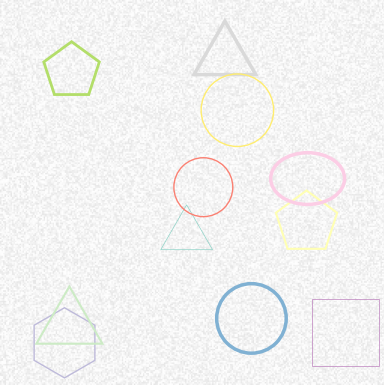[{"shape": "triangle", "thickness": 0.5, "radius": 0.39, "center": [0.485, 0.39]}, {"shape": "pentagon", "thickness": 1.5, "radius": 0.42, "center": [0.796, 0.421]}, {"shape": "hexagon", "thickness": 1, "radius": 0.46, "center": [0.168, 0.11]}, {"shape": "circle", "thickness": 1, "radius": 0.38, "center": [0.528, 0.514]}, {"shape": "circle", "thickness": 2.5, "radius": 0.45, "center": [0.653, 0.173]}, {"shape": "pentagon", "thickness": 2, "radius": 0.38, "center": [0.186, 0.816]}, {"shape": "oval", "thickness": 2.5, "radius": 0.48, "center": [0.799, 0.536]}, {"shape": "triangle", "thickness": 2.5, "radius": 0.46, "center": [0.584, 0.853]}, {"shape": "square", "thickness": 0.5, "radius": 0.44, "center": [0.896, 0.136]}, {"shape": "triangle", "thickness": 1.5, "radius": 0.5, "center": [0.18, 0.157]}, {"shape": "circle", "thickness": 1, "radius": 0.47, "center": [0.617, 0.714]}]